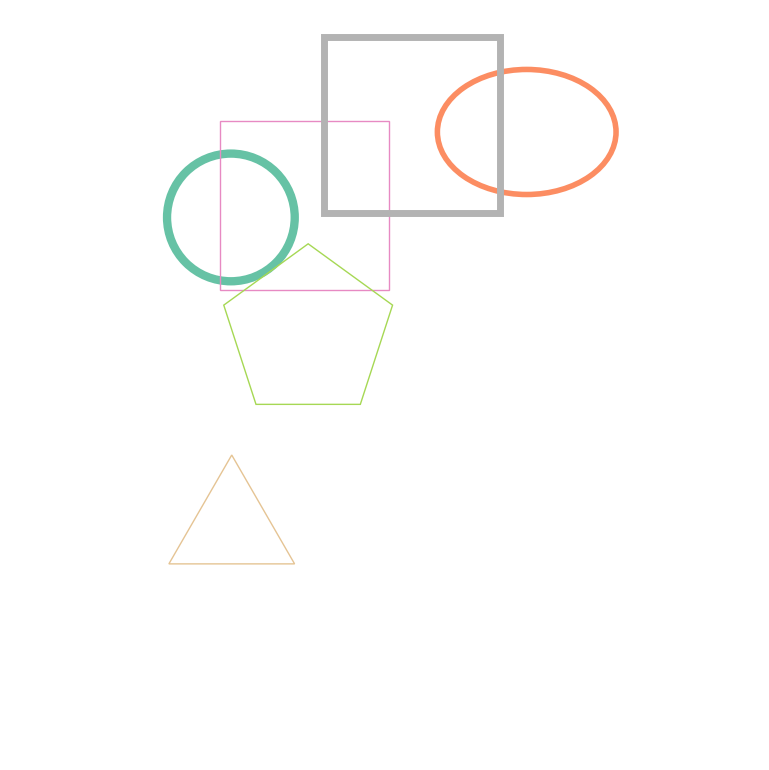[{"shape": "circle", "thickness": 3, "radius": 0.41, "center": [0.3, 0.718]}, {"shape": "oval", "thickness": 2, "radius": 0.58, "center": [0.684, 0.829]}, {"shape": "square", "thickness": 0.5, "radius": 0.55, "center": [0.395, 0.734]}, {"shape": "pentagon", "thickness": 0.5, "radius": 0.58, "center": [0.4, 0.568]}, {"shape": "triangle", "thickness": 0.5, "radius": 0.47, "center": [0.301, 0.315]}, {"shape": "square", "thickness": 2.5, "radius": 0.57, "center": [0.535, 0.837]}]